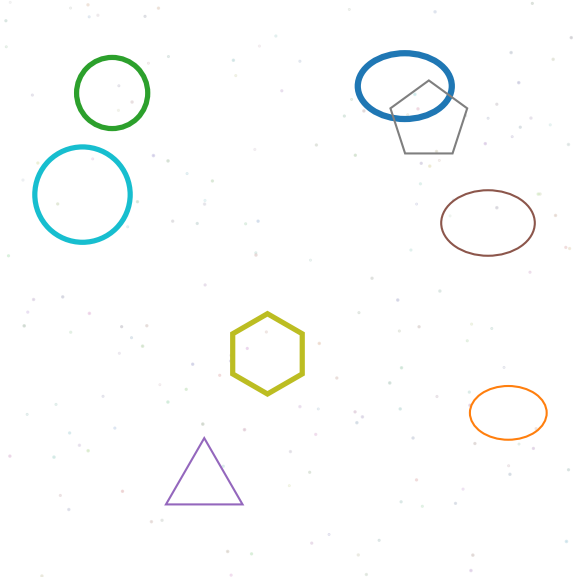[{"shape": "oval", "thickness": 3, "radius": 0.41, "center": [0.701, 0.85]}, {"shape": "oval", "thickness": 1, "radius": 0.33, "center": [0.88, 0.284]}, {"shape": "circle", "thickness": 2.5, "radius": 0.31, "center": [0.194, 0.838]}, {"shape": "triangle", "thickness": 1, "radius": 0.38, "center": [0.354, 0.164]}, {"shape": "oval", "thickness": 1, "radius": 0.41, "center": [0.845, 0.613]}, {"shape": "pentagon", "thickness": 1, "radius": 0.35, "center": [0.743, 0.79]}, {"shape": "hexagon", "thickness": 2.5, "radius": 0.35, "center": [0.463, 0.386]}, {"shape": "circle", "thickness": 2.5, "radius": 0.41, "center": [0.143, 0.662]}]